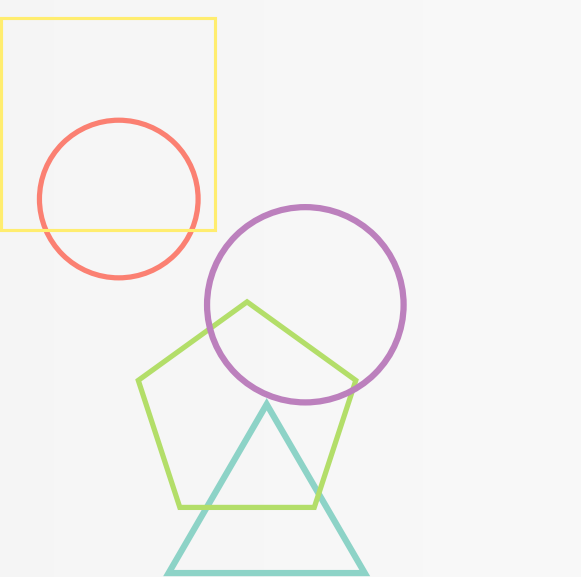[{"shape": "triangle", "thickness": 3, "radius": 0.97, "center": [0.459, 0.104]}, {"shape": "circle", "thickness": 2.5, "radius": 0.68, "center": [0.204, 0.654]}, {"shape": "pentagon", "thickness": 2.5, "radius": 0.98, "center": [0.425, 0.28]}, {"shape": "circle", "thickness": 3, "radius": 0.85, "center": [0.525, 0.471]}, {"shape": "square", "thickness": 1.5, "radius": 0.92, "center": [0.185, 0.784]}]